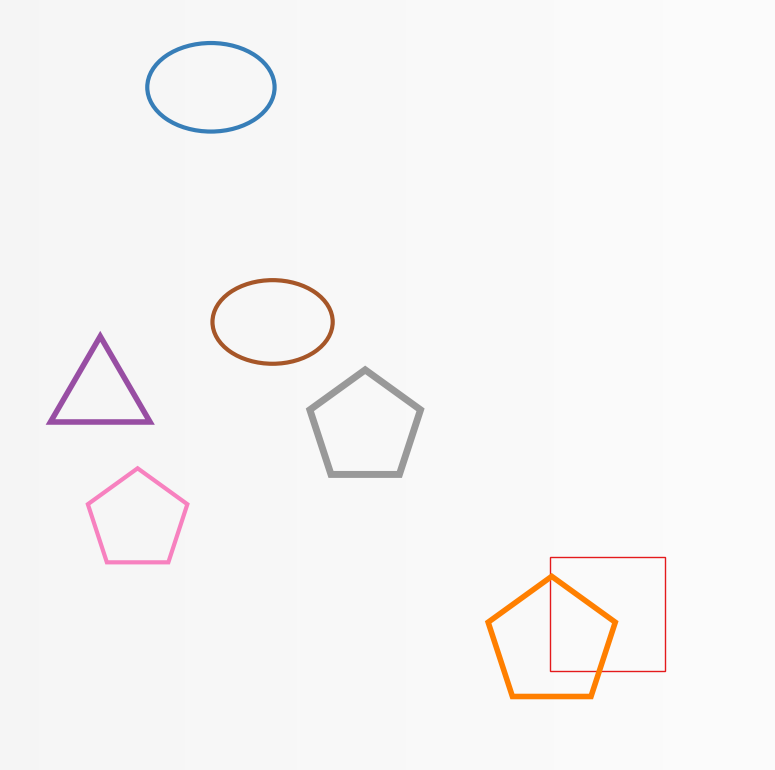[{"shape": "square", "thickness": 0.5, "radius": 0.37, "center": [0.784, 0.203]}, {"shape": "oval", "thickness": 1.5, "radius": 0.41, "center": [0.272, 0.887]}, {"shape": "triangle", "thickness": 2, "radius": 0.37, "center": [0.129, 0.489]}, {"shape": "pentagon", "thickness": 2, "radius": 0.43, "center": [0.712, 0.165]}, {"shape": "oval", "thickness": 1.5, "radius": 0.39, "center": [0.352, 0.582]}, {"shape": "pentagon", "thickness": 1.5, "radius": 0.34, "center": [0.178, 0.324]}, {"shape": "pentagon", "thickness": 2.5, "radius": 0.38, "center": [0.471, 0.445]}]